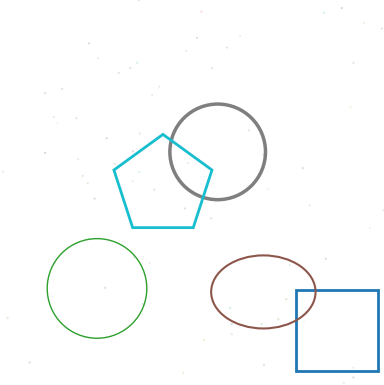[{"shape": "square", "thickness": 2, "radius": 0.53, "center": [0.875, 0.142]}, {"shape": "circle", "thickness": 1, "radius": 0.65, "center": [0.252, 0.251]}, {"shape": "oval", "thickness": 1.5, "radius": 0.68, "center": [0.684, 0.242]}, {"shape": "circle", "thickness": 2.5, "radius": 0.62, "center": [0.565, 0.606]}, {"shape": "pentagon", "thickness": 2, "radius": 0.67, "center": [0.423, 0.517]}]